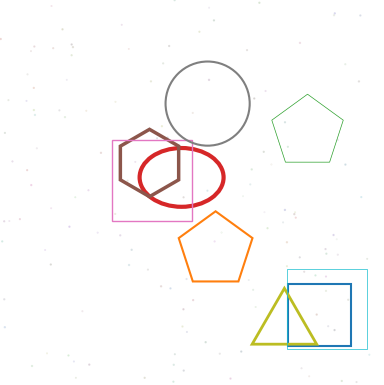[{"shape": "square", "thickness": 1.5, "radius": 0.41, "center": [0.83, 0.182]}, {"shape": "pentagon", "thickness": 1.5, "radius": 0.5, "center": [0.56, 0.35]}, {"shape": "pentagon", "thickness": 0.5, "radius": 0.49, "center": [0.799, 0.658]}, {"shape": "oval", "thickness": 3, "radius": 0.55, "center": [0.472, 0.539]}, {"shape": "hexagon", "thickness": 2.5, "radius": 0.44, "center": [0.388, 0.577]}, {"shape": "square", "thickness": 1, "radius": 0.52, "center": [0.395, 0.531]}, {"shape": "circle", "thickness": 1.5, "radius": 0.55, "center": [0.539, 0.731]}, {"shape": "triangle", "thickness": 2, "radius": 0.48, "center": [0.739, 0.154]}, {"shape": "square", "thickness": 0.5, "radius": 0.52, "center": [0.85, 0.197]}]